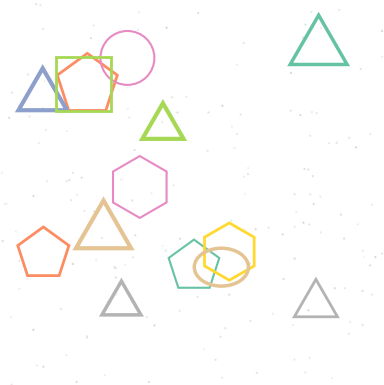[{"shape": "pentagon", "thickness": 1.5, "radius": 0.35, "center": [0.504, 0.309]}, {"shape": "triangle", "thickness": 2.5, "radius": 0.43, "center": [0.828, 0.875]}, {"shape": "pentagon", "thickness": 2, "radius": 0.35, "center": [0.113, 0.341]}, {"shape": "pentagon", "thickness": 2, "radius": 0.41, "center": [0.227, 0.779]}, {"shape": "triangle", "thickness": 3, "radius": 0.36, "center": [0.111, 0.75]}, {"shape": "hexagon", "thickness": 1.5, "radius": 0.4, "center": [0.363, 0.514]}, {"shape": "circle", "thickness": 1.5, "radius": 0.35, "center": [0.331, 0.85]}, {"shape": "square", "thickness": 2, "radius": 0.35, "center": [0.217, 0.783]}, {"shape": "triangle", "thickness": 3, "radius": 0.31, "center": [0.423, 0.67]}, {"shape": "hexagon", "thickness": 2, "radius": 0.37, "center": [0.596, 0.347]}, {"shape": "triangle", "thickness": 3, "radius": 0.41, "center": [0.269, 0.397]}, {"shape": "oval", "thickness": 2.5, "radius": 0.35, "center": [0.575, 0.306]}, {"shape": "triangle", "thickness": 2.5, "radius": 0.29, "center": [0.315, 0.211]}, {"shape": "triangle", "thickness": 2, "radius": 0.32, "center": [0.821, 0.21]}]